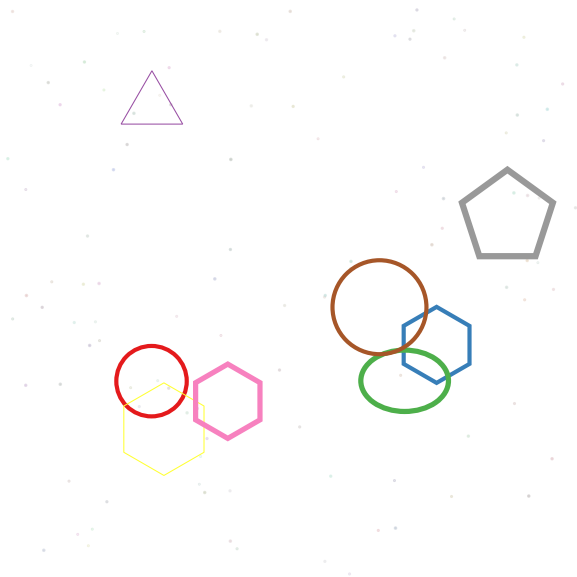[{"shape": "circle", "thickness": 2, "radius": 0.3, "center": [0.262, 0.339]}, {"shape": "hexagon", "thickness": 2, "radius": 0.33, "center": [0.756, 0.402]}, {"shape": "oval", "thickness": 2.5, "radius": 0.38, "center": [0.701, 0.34]}, {"shape": "triangle", "thickness": 0.5, "radius": 0.31, "center": [0.263, 0.815]}, {"shape": "hexagon", "thickness": 0.5, "radius": 0.4, "center": [0.284, 0.256]}, {"shape": "circle", "thickness": 2, "radius": 0.41, "center": [0.657, 0.467]}, {"shape": "hexagon", "thickness": 2.5, "radius": 0.32, "center": [0.394, 0.304]}, {"shape": "pentagon", "thickness": 3, "radius": 0.41, "center": [0.879, 0.622]}]